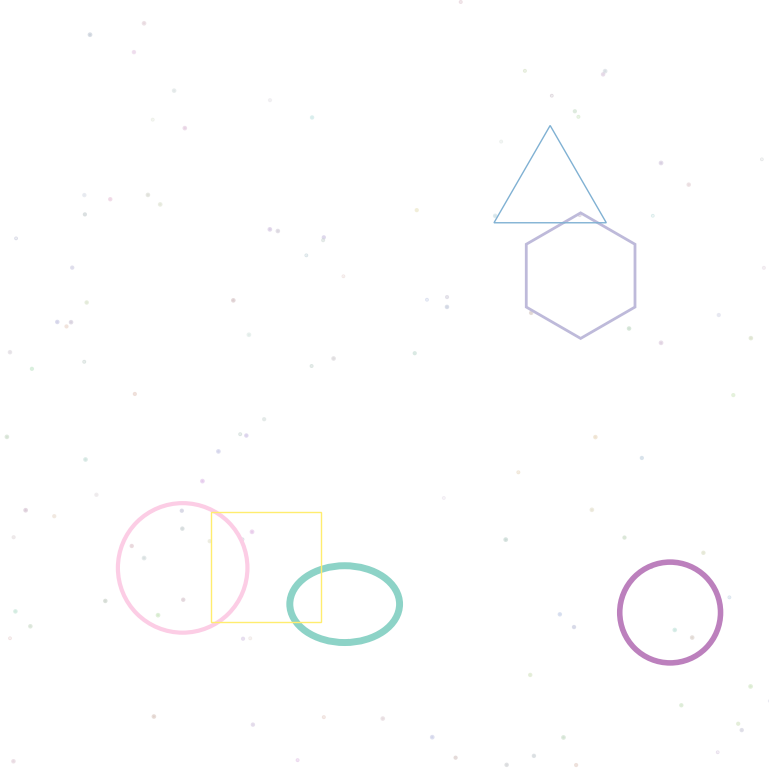[{"shape": "oval", "thickness": 2.5, "radius": 0.36, "center": [0.448, 0.215]}, {"shape": "hexagon", "thickness": 1, "radius": 0.41, "center": [0.754, 0.642]}, {"shape": "triangle", "thickness": 0.5, "radius": 0.42, "center": [0.714, 0.753]}, {"shape": "circle", "thickness": 1.5, "radius": 0.42, "center": [0.237, 0.262]}, {"shape": "circle", "thickness": 2, "radius": 0.33, "center": [0.87, 0.205]}, {"shape": "square", "thickness": 0.5, "radius": 0.36, "center": [0.346, 0.264]}]